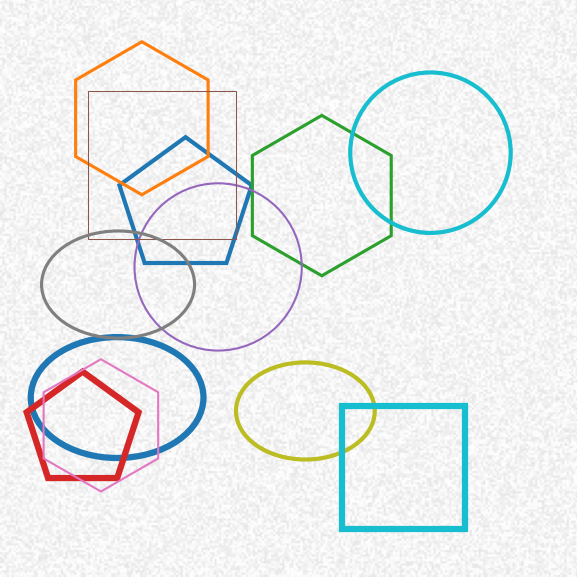[{"shape": "pentagon", "thickness": 2, "radius": 0.6, "center": [0.321, 0.641]}, {"shape": "oval", "thickness": 3, "radius": 0.75, "center": [0.203, 0.311]}, {"shape": "hexagon", "thickness": 1.5, "radius": 0.66, "center": [0.246, 0.794]}, {"shape": "hexagon", "thickness": 1.5, "radius": 0.69, "center": [0.557, 0.66]}, {"shape": "pentagon", "thickness": 3, "radius": 0.51, "center": [0.143, 0.254]}, {"shape": "circle", "thickness": 1, "radius": 0.72, "center": [0.378, 0.537]}, {"shape": "square", "thickness": 0.5, "radius": 0.64, "center": [0.281, 0.713]}, {"shape": "hexagon", "thickness": 1, "radius": 0.57, "center": [0.175, 0.263]}, {"shape": "oval", "thickness": 1.5, "radius": 0.66, "center": [0.204, 0.506]}, {"shape": "oval", "thickness": 2, "radius": 0.6, "center": [0.529, 0.288]}, {"shape": "circle", "thickness": 2, "radius": 0.69, "center": [0.745, 0.735]}, {"shape": "square", "thickness": 3, "radius": 0.53, "center": [0.699, 0.19]}]